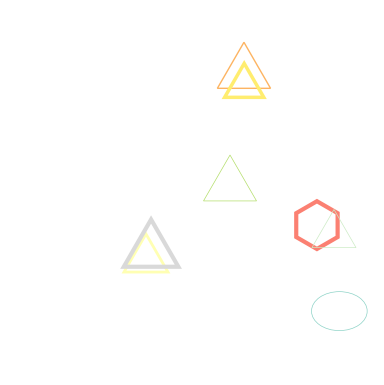[{"shape": "oval", "thickness": 0.5, "radius": 0.36, "center": [0.881, 0.192]}, {"shape": "triangle", "thickness": 2, "radius": 0.33, "center": [0.379, 0.326]}, {"shape": "hexagon", "thickness": 3, "radius": 0.31, "center": [0.823, 0.415]}, {"shape": "triangle", "thickness": 1, "radius": 0.4, "center": [0.634, 0.81]}, {"shape": "triangle", "thickness": 0.5, "radius": 0.4, "center": [0.597, 0.518]}, {"shape": "triangle", "thickness": 3, "radius": 0.41, "center": [0.392, 0.348]}, {"shape": "triangle", "thickness": 0.5, "radius": 0.33, "center": [0.867, 0.39]}, {"shape": "triangle", "thickness": 2.5, "radius": 0.29, "center": [0.634, 0.777]}]